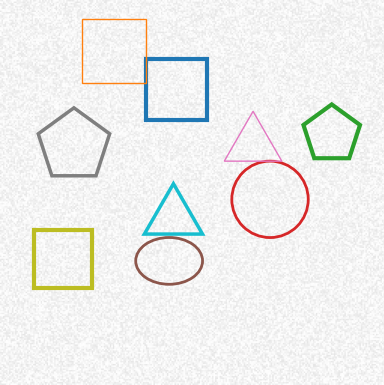[{"shape": "square", "thickness": 3, "radius": 0.4, "center": [0.459, 0.768]}, {"shape": "square", "thickness": 1, "radius": 0.42, "center": [0.296, 0.868]}, {"shape": "pentagon", "thickness": 3, "radius": 0.39, "center": [0.862, 0.651]}, {"shape": "circle", "thickness": 2, "radius": 0.5, "center": [0.701, 0.482]}, {"shape": "oval", "thickness": 2, "radius": 0.43, "center": [0.439, 0.322]}, {"shape": "triangle", "thickness": 1, "radius": 0.43, "center": [0.657, 0.625]}, {"shape": "pentagon", "thickness": 2.5, "radius": 0.49, "center": [0.192, 0.622]}, {"shape": "square", "thickness": 3, "radius": 0.38, "center": [0.164, 0.328]}, {"shape": "triangle", "thickness": 2.5, "radius": 0.44, "center": [0.45, 0.436]}]